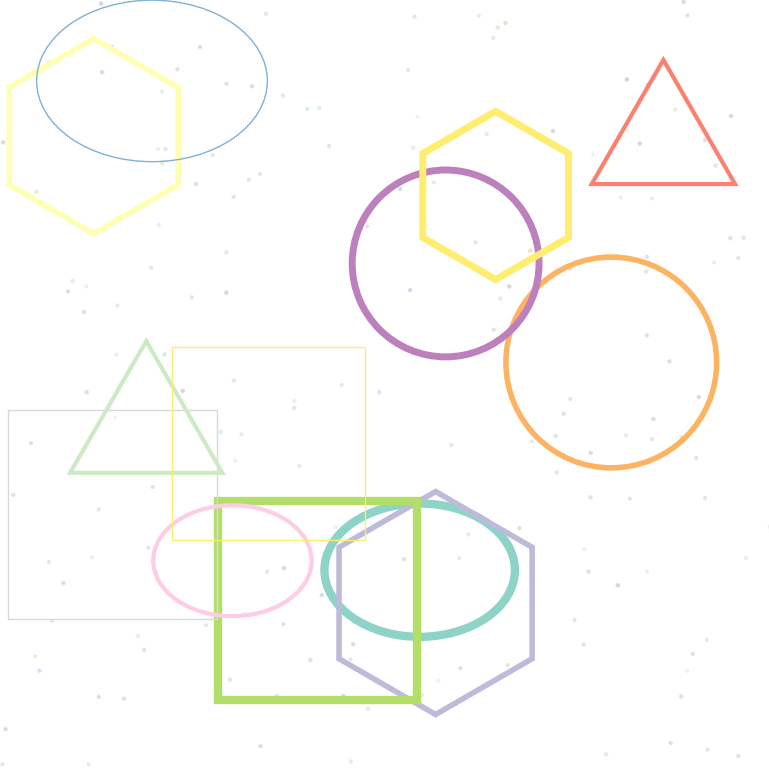[{"shape": "oval", "thickness": 3, "radius": 0.62, "center": [0.545, 0.26]}, {"shape": "hexagon", "thickness": 2, "radius": 0.63, "center": [0.122, 0.823]}, {"shape": "hexagon", "thickness": 2, "radius": 0.72, "center": [0.566, 0.217]}, {"shape": "triangle", "thickness": 1.5, "radius": 0.54, "center": [0.862, 0.815]}, {"shape": "oval", "thickness": 0.5, "radius": 0.75, "center": [0.197, 0.895]}, {"shape": "circle", "thickness": 2, "radius": 0.68, "center": [0.794, 0.529]}, {"shape": "square", "thickness": 3, "radius": 0.65, "center": [0.413, 0.22]}, {"shape": "oval", "thickness": 1.5, "radius": 0.51, "center": [0.302, 0.272]}, {"shape": "square", "thickness": 0.5, "radius": 0.68, "center": [0.146, 0.332]}, {"shape": "circle", "thickness": 2.5, "radius": 0.61, "center": [0.579, 0.658]}, {"shape": "triangle", "thickness": 1.5, "radius": 0.57, "center": [0.19, 0.443]}, {"shape": "square", "thickness": 0.5, "radius": 0.63, "center": [0.349, 0.424]}, {"shape": "hexagon", "thickness": 2.5, "radius": 0.55, "center": [0.644, 0.746]}]